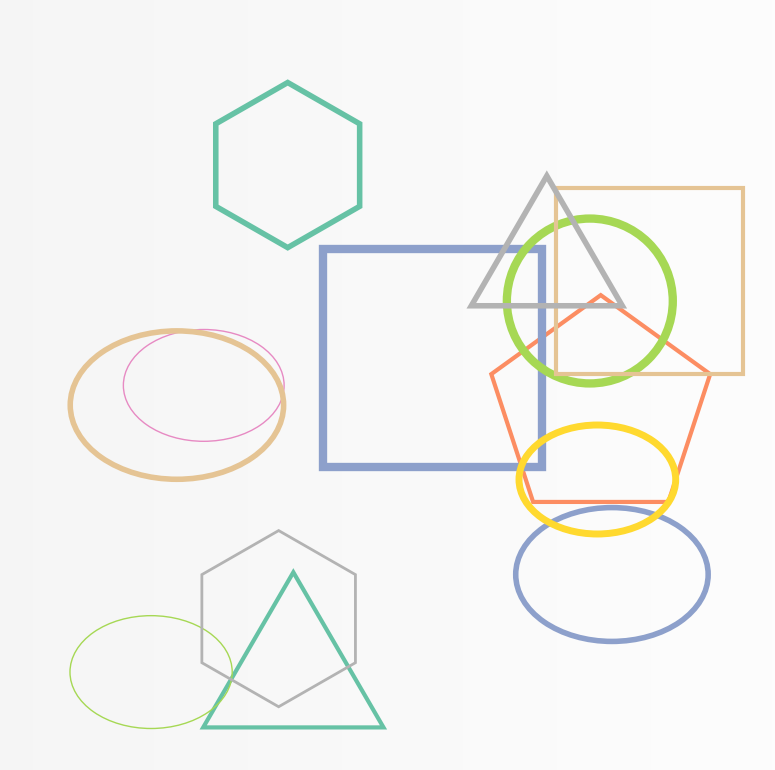[{"shape": "hexagon", "thickness": 2, "radius": 0.54, "center": [0.371, 0.786]}, {"shape": "triangle", "thickness": 1.5, "radius": 0.67, "center": [0.378, 0.122]}, {"shape": "pentagon", "thickness": 1.5, "radius": 0.74, "center": [0.775, 0.468]}, {"shape": "square", "thickness": 3, "radius": 0.71, "center": [0.558, 0.536]}, {"shape": "oval", "thickness": 2, "radius": 0.62, "center": [0.79, 0.254]}, {"shape": "oval", "thickness": 0.5, "radius": 0.52, "center": [0.263, 0.499]}, {"shape": "oval", "thickness": 0.5, "radius": 0.52, "center": [0.195, 0.127]}, {"shape": "circle", "thickness": 3, "radius": 0.54, "center": [0.761, 0.609]}, {"shape": "oval", "thickness": 2.5, "radius": 0.51, "center": [0.771, 0.377]}, {"shape": "oval", "thickness": 2, "radius": 0.69, "center": [0.228, 0.474]}, {"shape": "square", "thickness": 1.5, "radius": 0.6, "center": [0.838, 0.635]}, {"shape": "triangle", "thickness": 2, "radius": 0.56, "center": [0.706, 0.659]}, {"shape": "hexagon", "thickness": 1, "radius": 0.57, "center": [0.36, 0.197]}]